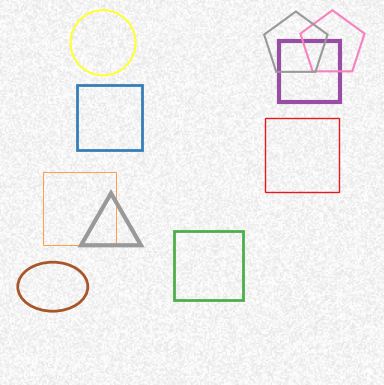[{"shape": "square", "thickness": 1, "radius": 0.48, "center": [0.785, 0.598]}, {"shape": "square", "thickness": 2, "radius": 0.42, "center": [0.285, 0.695]}, {"shape": "square", "thickness": 2, "radius": 0.45, "center": [0.542, 0.311]}, {"shape": "square", "thickness": 3, "radius": 0.4, "center": [0.803, 0.814]}, {"shape": "square", "thickness": 0.5, "radius": 0.48, "center": [0.207, 0.458]}, {"shape": "circle", "thickness": 1.5, "radius": 0.42, "center": [0.268, 0.889]}, {"shape": "oval", "thickness": 2, "radius": 0.45, "center": [0.137, 0.255]}, {"shape": "pentagon", "thickness": 1.5, "radius": 0.44, "center": [0.864, 0.886]}, {"shape": "pentagon", "thickness": 1.5, "radius": 0.43, "center": [0.768, 0.883]}, {"shape": "triangle", "thickness": 3, "radius": 0.45, "center": [0.288, 0.408]}]